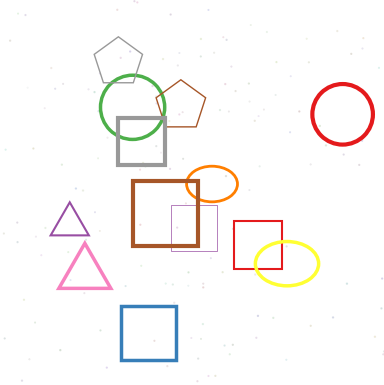[{"shape": "square", "thickness": 1.5, "radius": 0.31, "center": [0.671, 0.365]}, {"shape": "circle", "thickness": 3, "radius": 0.39, "center": [0.89, 0.703]}, {"shape": "square", "thickness": 2.5, "radius": 0.35, "center": [0.386, 0.134]}, {"shape": "circle", "thickness": 2.5, "radius": 0.42, "center": [0.344, 0.721]}, {"shape": "triangle", "thickness": 1.5, "radius": 0.29, "center": [0.181, 0.417]}, {"shape": "square", "thickness": 0.5, "radius": 0.3, "center": [0.504, 0.407]}, {"shape": "oval", "thickness": 2, "radius": 0.33, "center": [0.551, 0.522]}, {"shape": "oval", "thickness": 2.5, "radius": 0.41, "center": [0.745, 0.315]}, {"shape": "pentagon", "thickness": 1, "radius": 0.34, "center": [0.47, 0.725]}, {"shape": "square", "thickness": 3, "radius": 0.42, "center": [0.431, 0.445]}, {"shape": "triangle", "thickness": 2.5, "radius": 0.39, "center": [0.22, 0.29]}, {"shape": "square", "thickness": 3, "radius": 0.3, "center": [0.368, 0.633]}, {"shape": "pentagon", "thickness": 1, "radius": 0.33, "center": [0.307, 0.838]}]